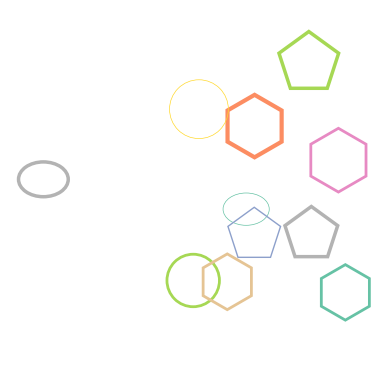[{"shape": "oval", "thickness": 0.5, "radius": 0.3, "center": [0.639, 0.457]}, {"shape": "hexagon", "thickness": 2, "radius": 0.36, "center": [0.897, 0.241]}, {"shape": "hexagon", "thickness": 3, "radius": 0.41, "center": [0.661, 0.673]}, {"shape": "pentagon", "thickness": 1, "radius": 0.36, "center": [0.66, 0.39]}, {"shape": "hexagon", "thickness": 2, "radius": 0.41, "center": [0.879, 0.584]}, {"shape": "pentagon", "thickness": 2.5, "radius": 0.41, "center": [0.802, 0.837]}, {"shape": "circle", "thickness": 2, "radius": 0.34, "center": [0.502, 0.271]}, {"shape": "circle", "thickness": 0.5, "radius": 0.38, "center": [0.517, 0.716]}, {"shape": "hexagon", "thickness": 2, "radius": 0.36, "center": [0.59, 0.268]}, {"shape": "pentagon", "thickness": 2.5, "radius": 0.36, "center": [0.809, 0.392]}, {"shape": "oval", "thickness": 2.5, "radius": 0.32, "center": [0.113, 0.534]}]